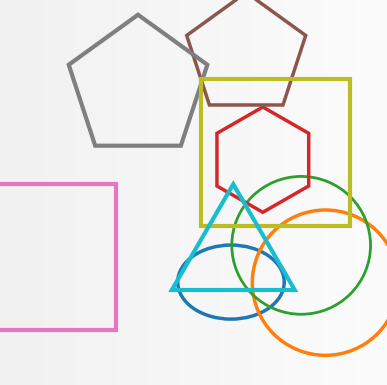[{"shape": "oval", "thickness": 2.5, "radius": 0.69, "center": [0.596, 0.267]}, {"shape": "circle", "thickness": 2.5, "radius": 0.94, "center": [0.84, 0.266]}, {"shape": "circle", "thickness": 2, "radius": 0.9, "center": [0.777, 0.363]}, {"shape": "hexagon", "thickness": 2.5, "radius": 0.68, "center": [0.678, 0.585]}, {"shape": "pentagon", "thickness": 2.5, "radius": 0.81, "center": [0.635, 0.858]}, {"shape": "square", "thickness": 3, "radius": 0.94, "center": [0.111, 0.333]}, {"shape": "pentagon", "thickness": 3, "radius": 0.94, "center": [0.356, 0.774]}, {"shape": "square", "thickness": 3, "radius": 0.96, "center": [0.711, 0.603]}, {"shape": "triangle", "thickness": 3, "radius": 0.92, "center": [0.602, 0.338]}]